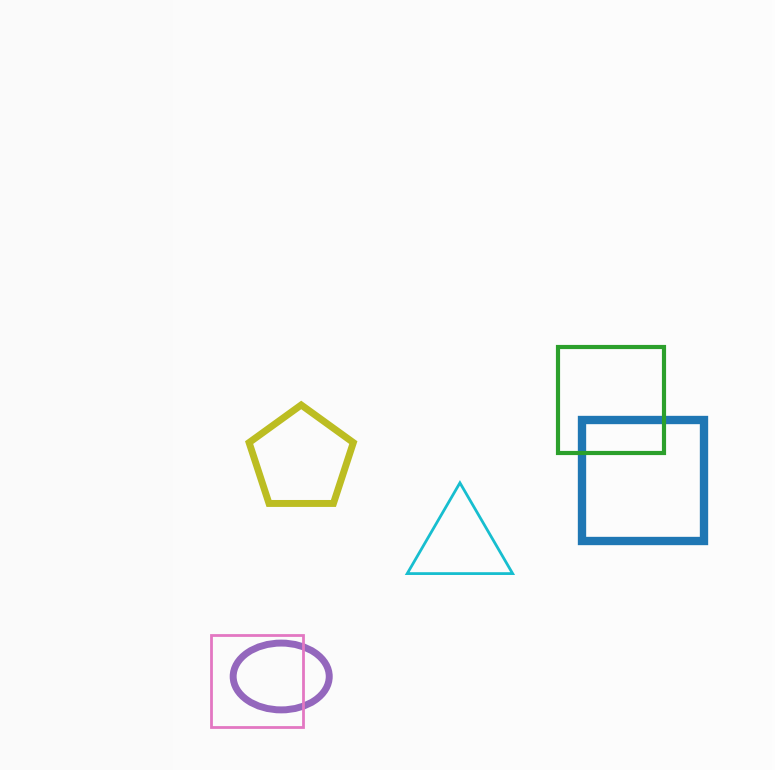[{"shape": "square", "thickness": 3, "radius": 0.39, "center": [0.829, 0.375]}, {"shape": "square", "thickness": 1.5, "radius": 0.34, "center": [0.789, 0.48]}, {"shape": "oval", "thickness": 2.5, "radius": 0.31, "center": [0.363, 0.121]}, {"shape": "square", "thickness": 1, "radius": 0.3, "center": [0.332, 0.116]}, {"shape": "pentagon", "thickness": 2.5, "radius": 0.35, "center": [0.389, 0.403]}, {"shape": "triangle", "thickness": 1, "radius": 0.39, "center": [0.593, 0.294]}]